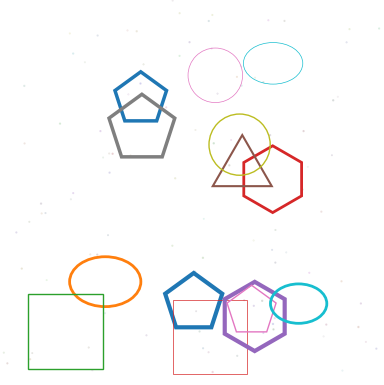[{"shape": "pentagon", "thickness": 3, "radius": 0.39, "center": [0.503, 0.213]}, {"shape": "pentagon", "thickness": 2.5, "radius": 0.35, "center": [0.366, 0.743]}, {"shape": "oval", "thickness": 2, "radius": 0.46, "center": [0.273, 0.268]}, {"shape": "square", "thickness": 1, "radius": 0.49, "center": [0.17, 0.139]}, {"shape": "square", "thickness": 0.5, "radius": 0.48, "center": [0.545, 0.125]}, {"shape": "hexagon", "thickness": 2, "radius": 0.43, "center": [0.708, 0.535]}, {"shape": "hexagon", "thickness": 3, "radius": 0.45, "center": [0.662, 0.178]}, {"shape": "triangle", "thickness": 1.5, "radius": 0.44, "center": [0.629, 0.561]}, {"shape": "circle", "thickness": 0.5, "radius": 0.35, "center": [0.559, 0.804]}, {"shape": "pentagon", "thickness": 1, "radius": 0.33, "center": [0.653, 0.192]}, {"shape": "pentagon", "thickness": 2.5, "radius": 0.45, "center": [0.369, 0.665]}, {"shape": "circle", "thickness": 1, "radius": 0.4, "center": [0.622, 0.624]}, {"shape": "oval", "thickness": 2, "radius": 0.37, "center": [0.776, 0.211]}, {"shape": "oval", "thickness": 0.5, "radius": 0.39, "center": [0.709, 0.836]}]